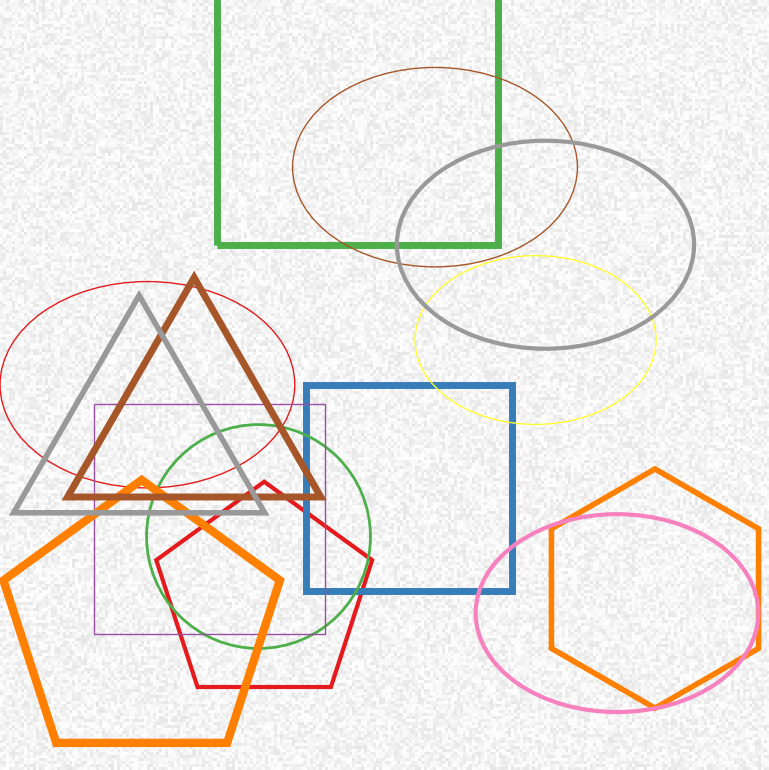[{"shape": "pentagon", "thickness": 1.5, "radius": 0.74, "center": [0.343, 0.227]}, {"shape": "oval", "thickness": 0.5, "radius": 0.96, "center": [0.191, 0.5]}, {"shape": "square", "thickness": 2.5, "radius": 0.67, "center": [0.531, 0.366]}, {"shape": "circle", "thickness": 1, "radius": 0.73, "center": [0.336, 0.303]}, {"shape": "square", "thickness": 2.5, "radius": 0.91, "center": [0.465, 0.864]}, {"shape": "square", "thickness": 0.5, "radius": 0.75, "center": [0.272, 0.326]}, {"shape": "hexagon", "thickness": 2, "radius": 0.78, "center": [0.851, 0.236]}, {"shape": "pentagon", "thickness": 3, "radius": 0.94, "center": [0.184, 0.188]}, {"shape": "oval", "thickness": 0.5, "radius": 0.78, "center": [0.696, 0.558]}, {"shape": "oval", "thickness": 0.5, "radius": 0.92, "center": [0.565, 0.783]}, {"shape": "triangle", "thickness": 2.5, "radius": 0.95, "center": [0.252, 0.449]}, {"shape": "oval", "thickness": 1.5, "radius": 0.92, "center": [0.801, 0.204]}, {"shape": "oval", "thickness": 1.5, "radius": 0.96, "center": [0.708, 0.682]}, {"shape": "triangle", "thickness": 2, "radius": 0.94, "center": [0.181, 0.428]}]